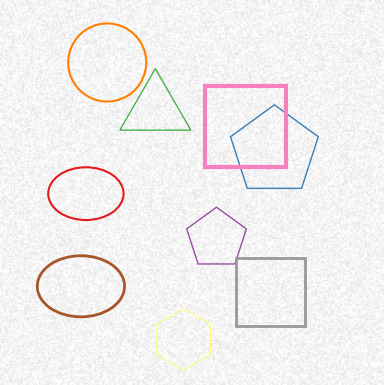[{"shape": "oval", "thickness": 1.5, "radius": 0.49, "center": [0.223, 0.497]}, {"shape": "pentagon", "thickness": 1, "radius": 0.6, "center": [0.713, 0.608]}, {"shape": "triangle", "thickness": 1, "radius": 0.53, "center": [0.404, 0.715]}, {"shape": "pentagon", "thickness": 1, "radius": 0.41, "center": [0.562, 0.38]}, {"shape": "circle", "thickness": 1.5, "radius": 0.51, "center": [0.278, 0.838]}, {"shape": "hexagon", "thickness": 0.5, "radius": 0.4, "center": [0.477, 0.118]}, {"shape": "oval", "thickness": 2, "radius": 0.57, "center": [0.21, 0.256]}, {"shape": "square", "thickness": 3, "radius": 0.53, "center": [0.637, 0.673]}, {"shape": "square", "thickness": 2, "radius": 0.45, "center": [0.703, 0.241]}]